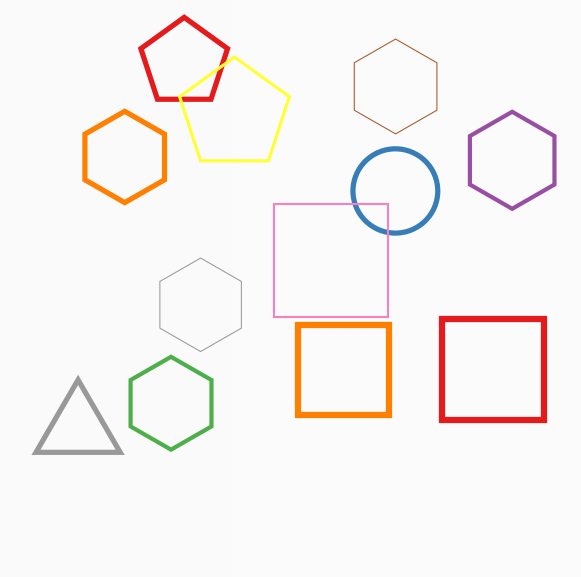[{"shape": "pentagon", "thickness": 2.5, "radius": 0.39, "center": [0.317, 0.891]}, {"shape": "square", "thickness": 3, "radius": 0.44, "center": [0.848, 0.359]}, {"shape": "circle", "thickness": 2.5, "radius": 0.36, "center": [0.68, 0.668]}, {"shape": "hexagon", "thickness": 2, "radius": 0.4, "center": [0.294, 0.301]}, {"shape": "hexagon", "thickness": 2, "radius": 0.42, "center": [0.881, 0.722]}, {"shape": "hexagon", "thickness": 2.5, "radius": 0.4, "center": [0.215, 0.727]}, {"shape": "square", "thickness": 3, "radius": 0.39, "center": [0.591, 0.358]}, {"shape": "pentagon", "thickness": 1.5, "radius": 0.5, "center": [0.403, 0.801]}, {"shape": "hexagon", "thickness": 0.5, "radius": 0.41, "center": [0.681, 0.849]}, {"shape": "square", "thickness": 1, "radius": 0.49, "center": [0.569, 0.548]}, {"shape": "hexagon", "thickness": 0.5, "radius": 0.4, "center": [0.345, 0.471]}, {"shape": "triangle", "thickness": 2.5, "radius": 0.42, "center": [0.134, 0.258]}]